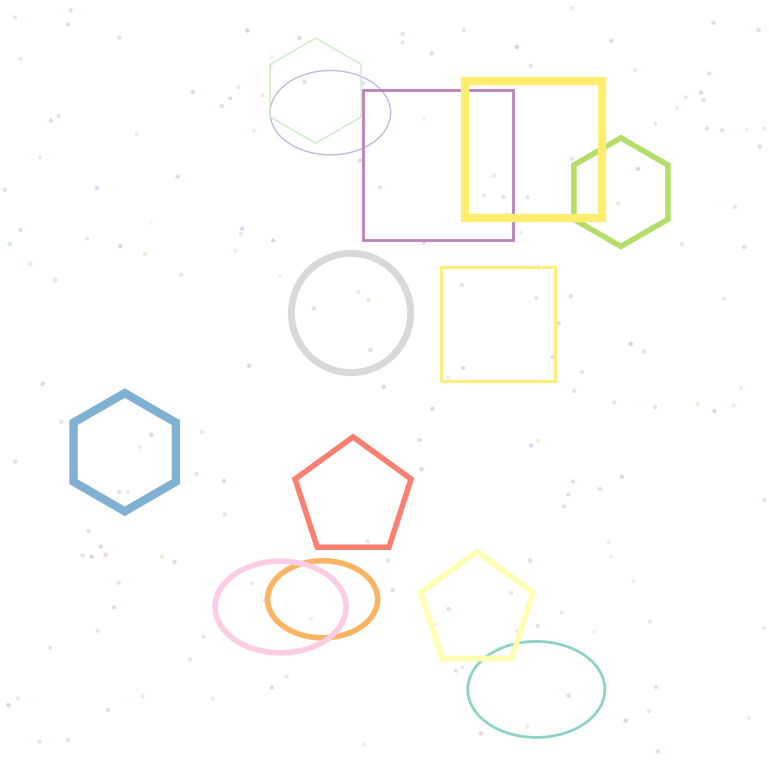[{"shape": "oval", "thickness": 1, "radius": 0.45, "center": [0.697, 0.105]}, {"shape": "pentagon", "thickness": 2, "radius": 0.38, "center": [0.619, 0.207]}, {"shape": "oval", "thickness": 0.5, "radius": 0.39, "center": [0.429, 0.854]}, {"shape": "pentagon", "thickness": 2, "radius": 0.4, "center": [0.459, 0.353]}, {"shape": "hexagon", "thickness": 3, "radius": 0.38, "center": [0.162, 0.413]}, {"shape": "oval", "thickness": 2, "radius": 0.36, "center": [0.419, 0.222]}, {"shape": "hexagon", "thickness": 2, "radius": 0.35, "center": [0.806, 0.75]}, {"shape": "oval", "thickness": 2, "radius": 0.43, "center": [0.364, 0.212]}, {"shape": "circle", "thickness": 2.5, "radius": 0.39, "center": [0.456, 0.594]}, {"shape": "square", "thickness": 1, "radius": 0.49, "center": [0.569, 0.786]}, {"shape": "hexagon", "thickness": 0.5, "radius": 0.34, "center": [0.41, 0.882]}, {"shape": "square", "thickness": 3, "radius": 0.44, "center": [0.693, 0.806]}, {"shape": "square", "thickness": 1, "radius": 0.37, "center": [0.646, 0.579]}]